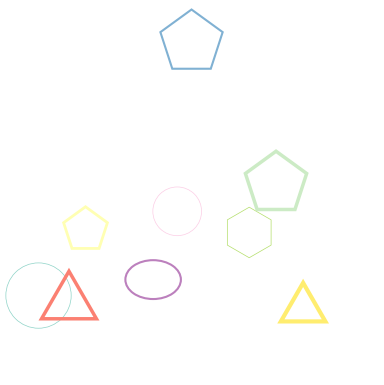[{"shape": "circle", "thickness": 0.5, "radius": 0.42, "center": [0.1, 0.232]}, {"shape": "pentagon", "thickness": 2, "radius": 0.3, "center": [0.222, 0.403]}, {"shape": "triangle", "thickness": 2.5, "radius": 0.41, "center": [0.179, 0.213]}, {"shape": "pentagon", "thickness": 1.5, "radius": 0.43, "center": [0.497, 0.89]}, {"shape": "hexagon", "thickness": 0.5, "radius": 0.33, "center": [0.647, 0.396]}, {"shape": "circle", "thickness": 0.5, "radius": 0.32, "center": [0.46, 0.451]}, {"shape": "oval", "thickness": 1.5, "radius": 0.36, "center": [0.398, 0.274]}, {"shape": "pentagon", "thickness": 2.5, "radius": 0.42, "center": [0.717, 0.524]}, {"shape": "triangle", "thickness": 3, "radius": 0.33, "center": [0.787, 0.199]}]